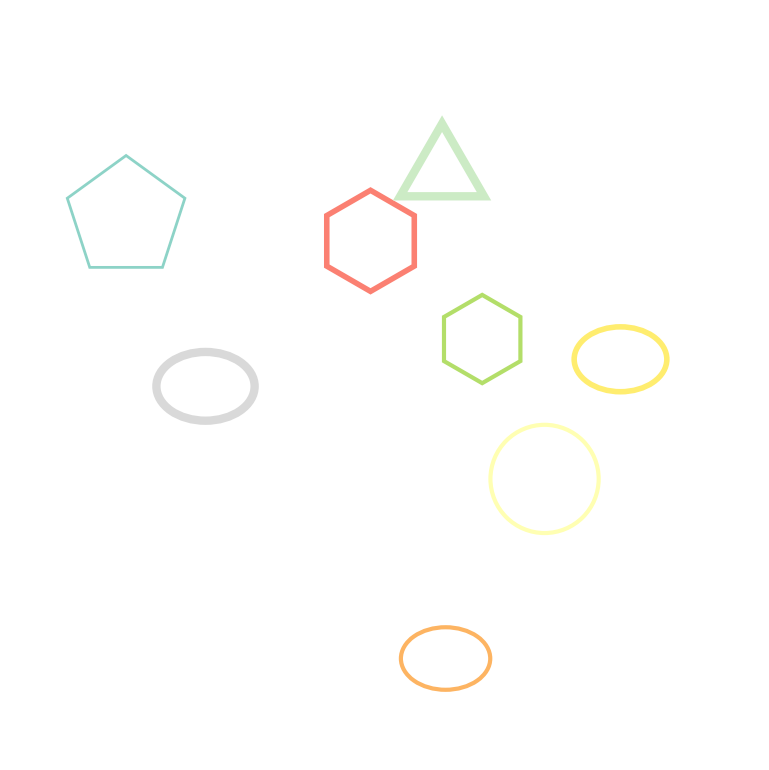[{"shape": "pentagon", "thickness": 1, "radius": 0.4, "center": [0.164, 0.718]}, {"shape": "circle", "thickness": 1.5, "radius": 0.35, "center": [0.707, 0.378]}, {"shape": "hexagon", "thickness": 2, "radius": 0.33, "center": [0.481, 0.687]}, {"shape": "oval", "thickness": 1.5, "radius": 0.29, "center": [0.579, 0.145]}, {"shape": "hexagon", "thickness": 1.5, "radius": 0.29, "center": [0.626, 0.56]}, {"shape": "oval", "thickness": 3, "radius": 0.32, "center": [0.267, 0.498]}, {"shape": "triangle", "thickness": 3, "radius": 0.31, "center": [0.574, 0.777]}, {"shape": "oval", "thickness": 2, "radius": 0.3, "center": [0.806, 0.533]}]